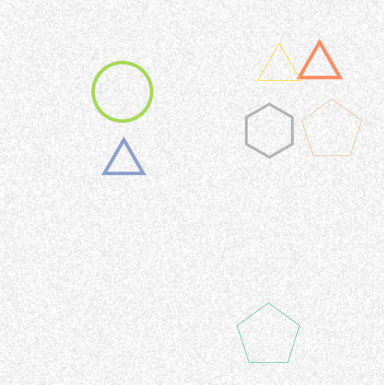[{"shape": "pentagon", "thickness": 0.5, "radius": 0.43, "center": [0.697, 0.128]}, {"shape": "triangle", "thickness": 2.5, "radius": 0.31, "center": [0.83, 0.829]}, {"shape": "triangle", "thickness": 2.5, "radius": 0.29, "center": [0.322, 0.579]}, {"shape": "circle", "thickness": 2.5, "radius": 0.38, "center": [0.318, 0.762]}, {"shape": "triangle", "thickness": 0.5, "radius": 0.32, "center": [0.725, 0.823]}, {"shape": "pentagon", "thickness": 0.5, "radius": 0.41, "center": [0.862, 0.662]}, {"shape": "hexagon", "thickness": 2, "radius": 0.35, "center": [0.7, 0.661]}]